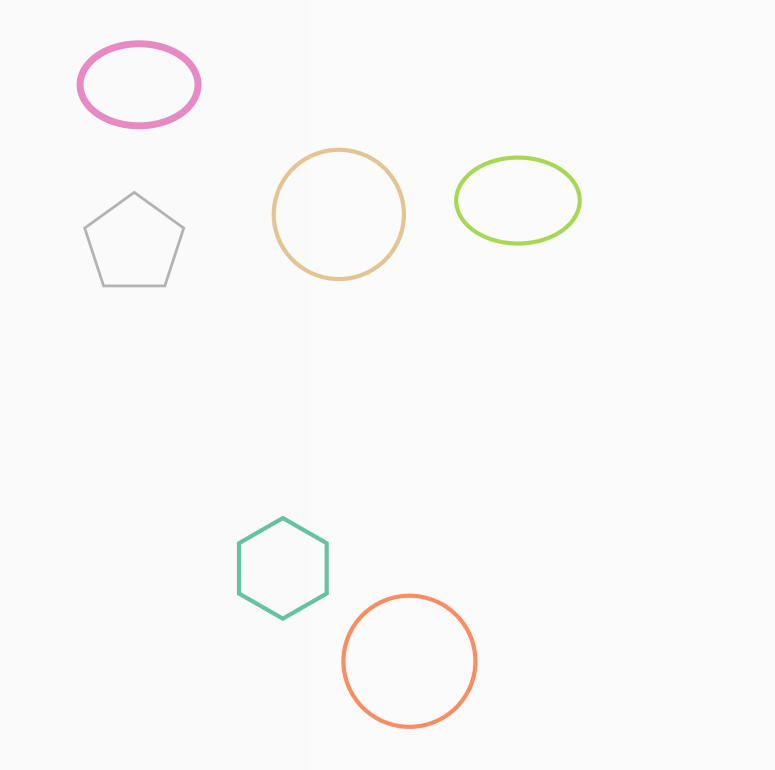[{"shape": "hexagon", "thickness": 1.5, "radius": 0.33, "center": [0.365, 0.262]}, {"shape": "circle", "thickness": 1.5, "radius": 0.43, "center": [0.528, 0.141]}, {"shape": "oval", "thickness": 2.5, "radius": 0.38, "center": [0.179, 0.89]}, {"shape": "oval", "thickness": 1.5, "radius": 0.4, "center": [0.668, 0.74]}, {"shape": "circle", "thickness": 1.5, "radius": 0.42, "center": [0.437, 0.722]}, {"shape": "pentagon", "thickness": 1, "radius": 0.34, "center": [0.173, 0.683]}]